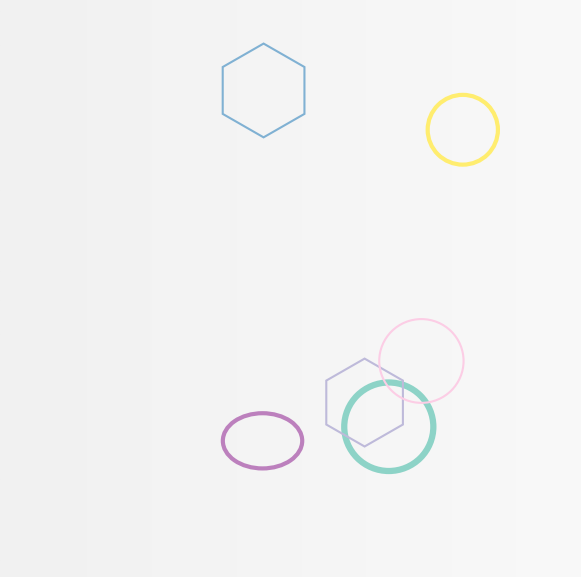[{"shape": "circle", "thickness": 3, "radius": 0.38, "center": [0.669, 0.26]}, {"shape": "hexagon", "thickness": 1, "radius": 0.38, "center": [0.627, 0.302]}, {"shape": "hexagon", "thickness": 1, "radius": 0.41, "center": [0.453, 0.842]}, {"shape": "circle", "thickness": 1, "radius": 0.36, "center": [0.725, 0.374]}, {"shape": "oval", "thickness": 2, "radius": 0.34, "center": [0.452, 0.236]}, {"shape": "circle", "thickness": 2, "radius": 0.3, "center": [0.796, 0.774]}]